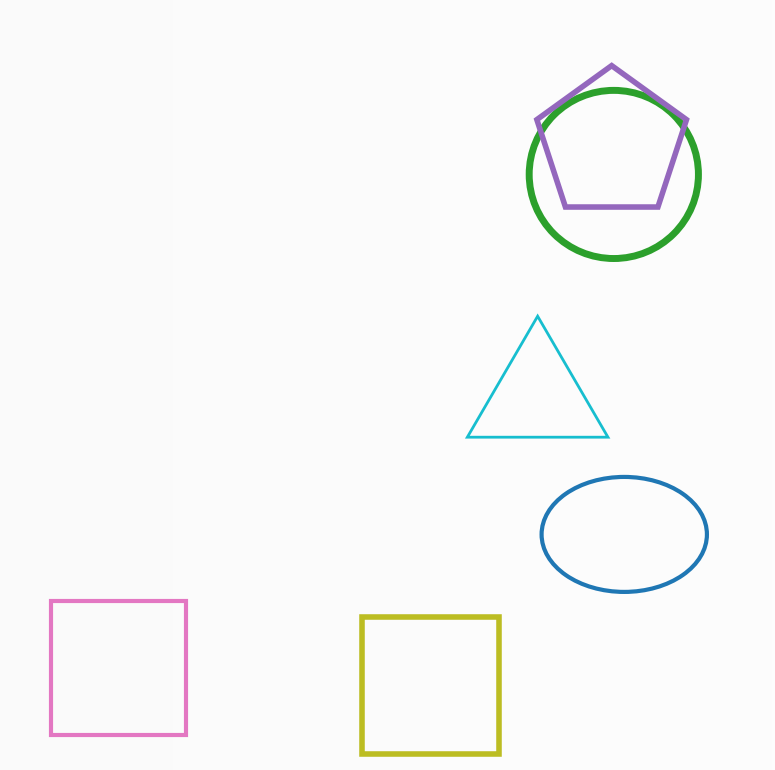[{"shape": "oval", "thickness": 1.5, "radius": 0.53, "center": [0.805, 0.306]}, {"shape": "circle", "thickness": 2.5, "radius": 0.55, "center": [0.792, 0.773]}, {"shape": "pentagon", "thickness": 2, "radius": 0.51, "center": [0.789, 0.813]}, {"shape": "square", "thickness": 1.5, "radius": 0.44, "center": [0.153, 0.132]}, {"shape": "square", "thickness": 2, "radius": 0.44, "center": [0.556, 0.11]}, {"shape": "triangle", "thickness": 1, "radius": 0.52, "center": [0.694, 0.485]}]